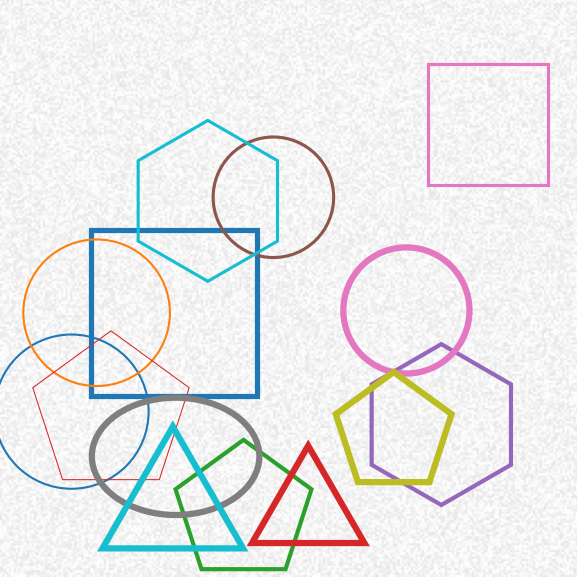[{"shape": "square", "thickness": 2.5, "radius": 0.72, "center": [0.302, 0.457]}, {"shape": "circle", "thickness": 1, "radius": 0.67, "center": [0.124, 0.286]}, {"shape": "circle", "thickness": 1, "radius": 0.63, "center": [0.167, 0.458]}, {"shape": "pentagon", "thickness": 2, "radius": 0.62, "center": [0.422, 0.114]}, {"shape": "triangle", "thickness": 3, "radius": 0.56, "center": [0.534, 0.115]}, {"shape": "pentagon", "thickness": 0.5, "radius": 0.71, "center": [0.192, 0.284]}, {"shape": "hexagon", "thickness": 2, "radius": 0.7, "center": [0.764, 0.264]}, {"shape": "circle", "thickness": 1.5, "radius": 0.52, "center": [0.473, 0.658]}, {"shape": "square", "thickness": 1.5, "radius": 0.52, "center": [0.845, 0.783]}, {"shape": "circle", "thickness": 3, "radius": 0.55, "center": [0.704, 0.462]}, {"shape": "oval", "thickness": 3, "radius": 0.73, "center": [0.304, 0.209]}, {"shape": "pentagon", "thickness": 3, "radius": 0.53, "center": [0.682, 0.25]}, {"shape": "hexagon", "thickness": 1.5, "radius": 0.7, "center": [0.36, 0.651]}, {"shape": "triangle", "thickness": 3, "radius": 0.7, "center": [0.299, 0.12]}]